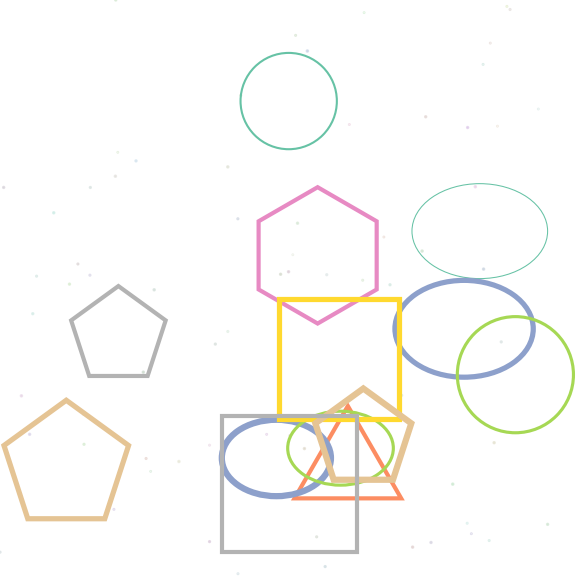[{"shape": "oval", "thickness": 0.5, "radius": 0.59, "center": [0.831, 0.599]}, {"shape": "circle", "thickness": 1, "radius": 0.42, "center": [0.5, 0.824]}, {"shape": "triangle", "thickness": 2, "radius": 0.53, "center": [0.602, 0.189]}, {"shape": "oval", "thickness": 3, "radius": 0.47, "center": [0.479, 0.206]}, {"shape": "oval", "thickness": 2.5, "radius": 0.6, "center": [0.804, 0.43]}, {"shape": "hexagon", "thickness": 2, "radius": 0.59, "center": [0.55, 0.557]}, {"shape": "oval", "thickness": 1.5, "radius": 0.46, "center": [0.59, 0.223]}, {"shape": "circle", "thickness": 1.5, "radius": 0.5, "center": [0.892, 0.35]}, {"shape": "square", "thickness": 2.5, "radius": 0.52, "center": [0.587, 0.378]}, {"shape": "pentagon", "thickness": 2.5, "radius": 0.57, "center": [0.115, 0.193]}, {"shape": "pentagon", "thickness": 3, "radius": 0.44, "center": [0.629, 0.239]}, {"shape": "square", "thickness": 2, "radius": 0.59, "center": [0.501, 0.161]}, {"shape": "pentagon", "thickness": 2, "radius": 0.43, "center": [0.205, 0.418]}]